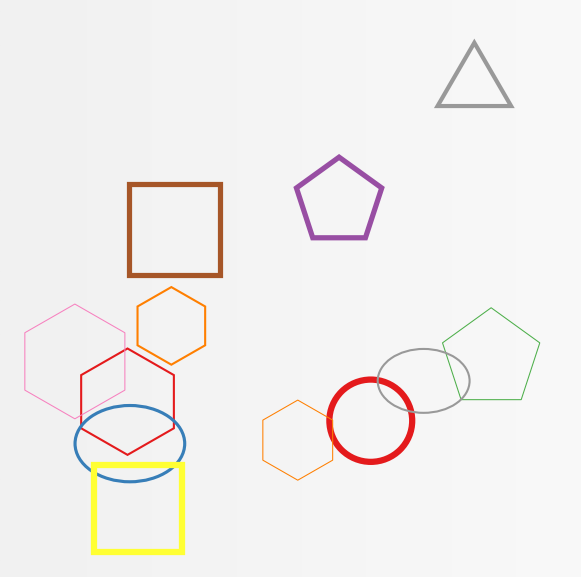[{"shape": "circle", "thickness": 3, "radius": 0.36, "center": [0.638, 0.271]}, {"shape": "hexagon", "thickness": 1, "radius": 0.46, "center": [0.219, 0.304]}, {"shape": "oval", "thickness": 1.5, "radius": 0.47, "center": [0.223, 0.231]}, {"shape": "pentagon", "thickness": 0.5, "radius": 0.44, "center": [0.845, 0.378]}, {"shape": "pentagon", "thickness": 2.5, "radius": 0.39, "center": [0.583, 0.65]}, {"shape": "hexagon", "thickness": 0.5, "radius": 0.35, "center": [0.512, 0.237]}, {"shape": "hexagon", "thickness": 1, "radius": 0.34, "center": [0.295, 0.435]}, {"shape": "square", "thickness": 3, "radius": 0.38, "center": [0.237, 0.119]}, {"shape": "square", "thickness": 2.5, "radius": 0.39, "center": [0.3, 0.601]}, {"shape": "hexagon", "thickness": 0.5, "radius": 0.5, "center": [0.129, 0.373]}, {"shape": "triangle", "thickness": 2, "radius": 0.37, "center": [0.816, 0.852]}, {"shape": "oval", "thickness": 1, "radius": 0.4, "center": [0.729, 0.34]}]